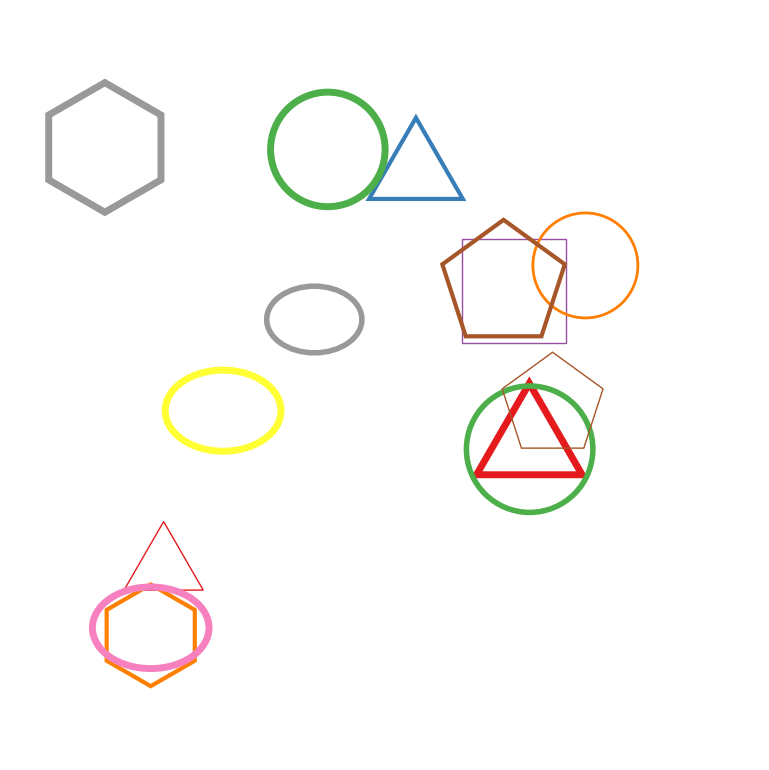[{"shape": "triangle", "thickness": 0.5, "radius": 0.3, "center": [0.213, 0.263]}, {"shape": "triangle", "thickness": 2.5, "radius": 0.4, "center": [0.687, 0.423]}, {"shape": "triangle", "thickness": 1.5, "radius": 0.35, "center": [0.54, 0.777]}, {"shape": "circle", "thickness": 2.5, "radius": 0.37, "center": [0.426, 0.806]}, {"shape": "circle", "thickness": 2, "radius": 0.41, "center": [0.688, 0.417]}, {"shape": "square", "thickness": 0.5, "radius": 0.34, "center": [0.668, 0.622]}, {"shape": "hexagon", "thickness": 1.5, "radius": 0.33, "center": [0.196, 0.175]}, {"shape": "circle", "thickness": 1, "radius": 0.34, "center": [0.76, 0.655]}, {"shape": "oval", "thickness": 2.5, "radius": 0.38, "center": [0.29, 0.467]}, {"shape": "pentagon", "thickness": 0.5, "radius": 0.34, "center": [0.718, 0.474]}, {"shape": "pentagon", "thickness": 1.5, "radius": 0.42, "center": [0.654, 0.631]}, {"shape": "oval", "thickness": 2.5, "radius": 0.38, "center": [0.196, 0.185]}, {"shape": "hexagon", "thickness": 2.5, "radius": 0.42, "center": [0.136, 0.809]}, {"shape": "oval", "thickness": 2, "radius": 0.31, "center": [0.408, 0.585]}]